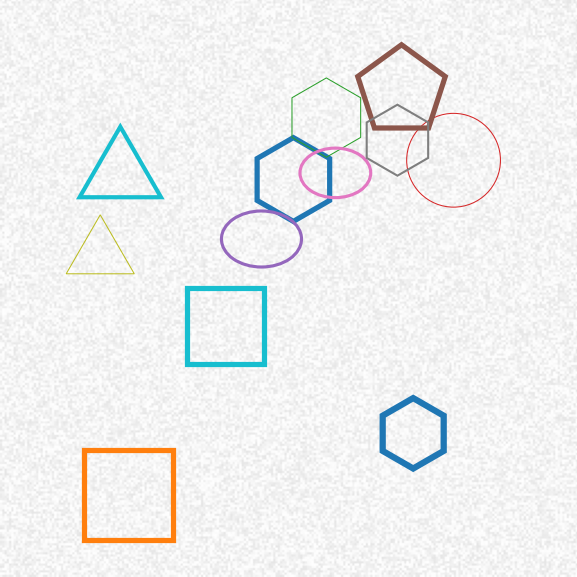[{"shape": "hexagon", "thickness": 2.5, "radius": 0.36, "center": [0.508, 0.688]}, {"shape": "hexagon", "thickness": 3, "radius": 0.3, "center": [0.715, 0.249]}, {"shape": "square", "thickness": 2.5, "radius": 0.39, "center": [0.222, 0.142]}, {"shape": "hexagon", "thickness": 0.5, "radius": 0.34, "center": [0.565, 0.796]}, {"shape": "circle", "thickness": 0.5, "radius": 0.41, "center": [0.785, 0.722]}, {"shape": "oval", "thickness": 1.5, "radius": 0.35, "center": [0.453, 0.585]}, {"shape": "pentagon", "thickness": 2.5, "radius": 0.4, "center": [0.695, 0.842]}, {"shape": "oval", "thickness": 1.5, "radius": 0.31, "center": [0.581, 0.7]}, {"shape": "hexagon", "thickness": 1, "radius": 0.31, "center": [0.688, 0.756]}, {"shape": "triangle", "thickness": 0.5, "radius": 0.34, "center": [0.174, 0.559]}, {"shape": "square", "thickness": 2.5, "radius": 0.33, "center": [0.391, 0.435]}, {"shape": "triangle", "thickness": 2, "radius": 0.41, "center": [0.208, 0.698]}]